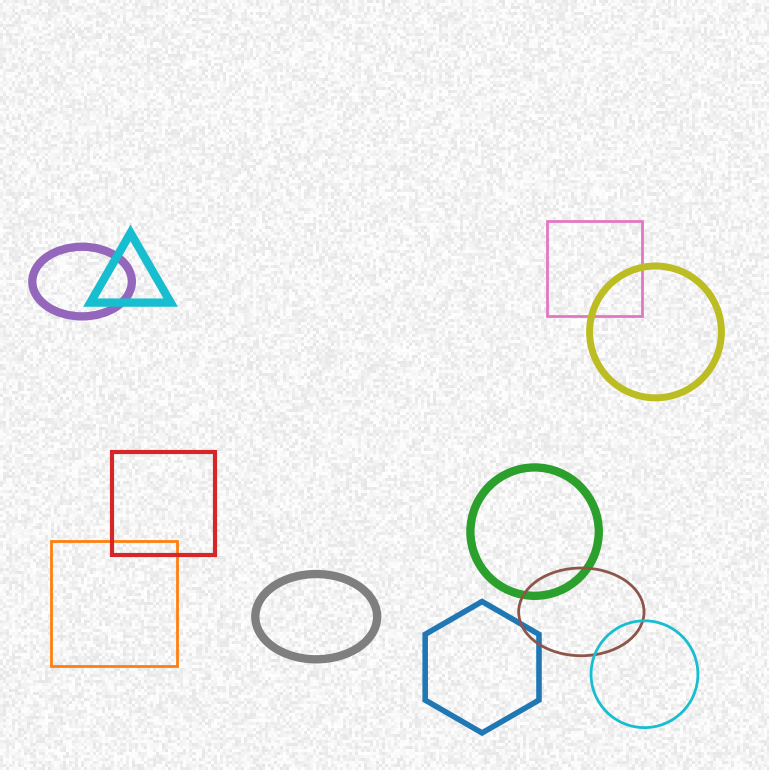[{"shape": "hexagon", "thickness": 2, "radius": 0.43, "center": [0.626, 0.133]}, {"shape": "square", "thickness": 1, "radius": 0.41, "center": [0.148, 0.216]}, {"shape": "circle", "thickness": 3, "radius": 0.42, "center": [0.694, 0.31]}, {"shape": "square", "thickness": 1.5, "radius": 0.33, "center": [0.213, 0.346]}, {"shape": "oval", "thickness": 3, "radius": 0.32, "center": [0.107, 0.634]}, {"shape": "oval", "thickness": 1, "radius": 0.41, "center": [0.755, 0.205]}, {"shape": "square", "thickness": 1, "radius": 0.31, "center": [0.772, 0.651]}, {"shape": "oval", "thickness": 3, "radius": 0.4, "center": [0.411, 0.199]}, {"shape": "circle", "thickness": 2.5, "radius": 0.43, "center": [0.851, 0.569]}, {"shape": "circle", "thickness": 1, "radius": 0.35, "center": [0.837, 0.124]}, {"shape": "triangle", "thickness": 3, "radius": 0.3, "center": [0.17, 0.637]}]